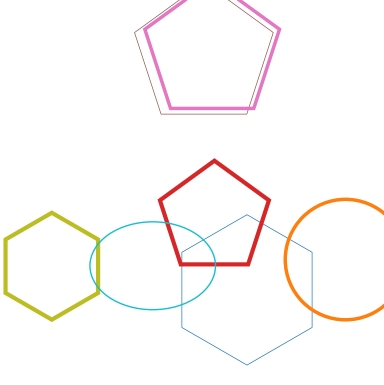[{"shape": "hexagon", "thickness": 0.5, "radius": 0.98, "center": [0.642, 0.247]}, {"shape": "circle", "thickness": 2.5, "radius": 0.78, "center": [0.897, 0.326]}, {"shape": "pentagon", "thickness": 3, "radius": 0.74, "center": [0.557, 0.434]}, {"shape": "pentagon", "thickness": 0.5, "radius": 0.95, "center": [0.53, 0.857]}, {"shape": "pentagon", "thickness": 2.5, "radius": 0.92, "center": [0.551, 0.867]}, {"shape": "hexagon", "thickness": 3, "radius": 0.69, "center": [0.135, 0.309]}, {"shape": "oval", "thickness": 1, "radius": 0.82, "center": [0.397, 0.31]}]